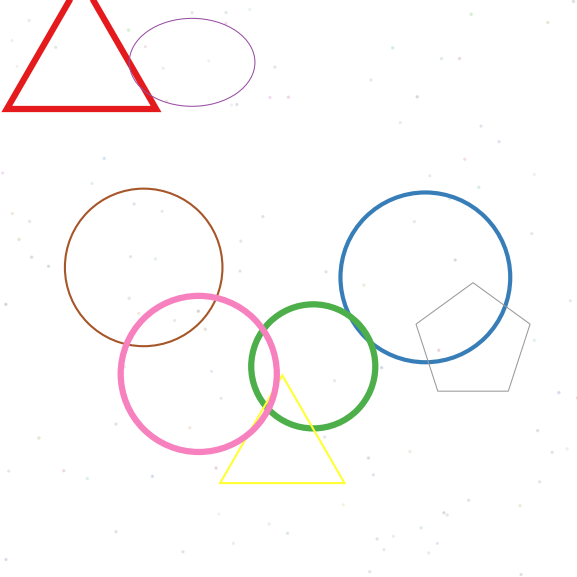[{"shape": "triangle", "thickness": 3, "radius": 0.75, "center": [0.141, 0.885]}, {"shape": "circle", "thickness": 2, "radius": 0.73, "center": [0.737, 0.519]}, {"shape": "circle", "thickness": 3, "radius": 0.54, "center": [0.542, 0.365]}, {"shape": "oval", "thickness": 0.5, "radius": 0.54, "center": [0.333, 0.891]}, {"shape": "triangle", "thickness": 1, "radius": 0.62, "center": [0.489, 0.225]}, {"shape": "circle", "thickness": 1, "radius": 0.68, "center": [0.249, 0.536]}, {"shape": "circle", "thickness": 3, "radius": 0.68, "center": [0.344, 0.352]}, {"shape": "pentagon", "thickness": 0.5, "radius": 0.52, "center": [0.819, 0.406]}]